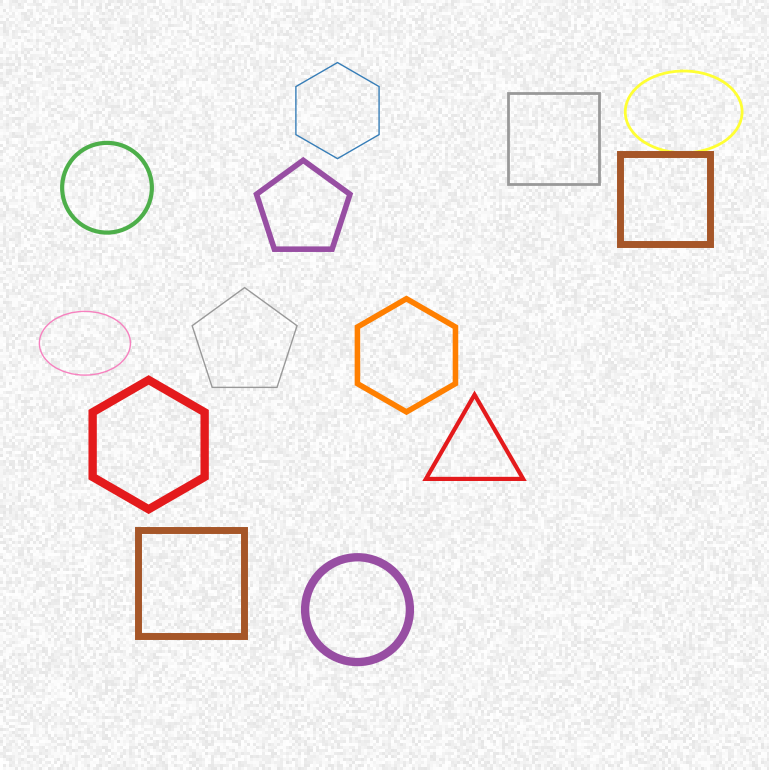[{"shape": "triangle", "thickness": 1.5, "radius": 0.36, "center": [0.616, 0.414]}, {"shape": "hexagon", "thickness": 3, "radius": 0.42, "center": [0.193, 0.423]}, {"shape": "hexagon", "thickness": 0.5, "radius": 0.31, "center": [0.438, 0.856]}, {"shape": "circle", "thickness": 1.5, "radius": 0.29, "center": [0.139, 0.756]}, {"shape": "circle", "thickness": 3, "radius": 0.34, "center": [0.464, 0.208]}, {"shape": "pentagon", "thickness": 2, "radius": 0.32, "center": [0.394, 0.728]}, {"shape": "hexagon", "thickness": 2, "radius": 0.37, "center": [0.528, 0.539]}, {"shape": "oval", "thickness": 1, "radius": 0.38, "center": [0.888, 0.855]}, {"shape": "square", "thickness": 2.5, "radius": 0.29, "center": [0.863, 0.742]}, {"shape": "square", "thickness": 2.5, "radius": 0.34, "center": [0.248, 0.243]}, {"shape": "oval", "thickness": 0.5, "radius": 0.3, "center": [0.11, 0.554]}, {"shape": "square", "thickness": 1, "radius": 0.29, "center": [0.719, 0.82]}, {"shape": "pentagon", "thickness": 0.5, "radius": 0.36, "center": [0.318, 0.555]}]